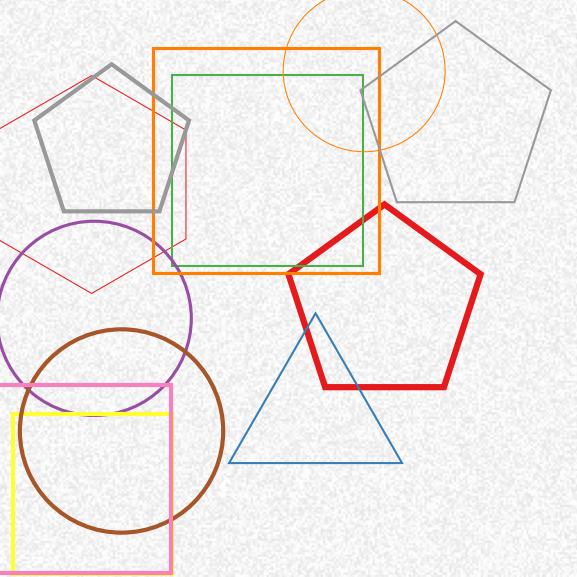[{"shape": "pentagon", "thickness": 3, "radius": 0.87, "center": [0.666, 0.47]}, {"shape": "hexagon", "thickness": 0.5, "radius": 0.94, "center": [0.159, 0.68]}, {"shape": "triangle", "thickness": 1, "radius": 0.86, "center": [0.546, 0.284]}, {"shape": "square", "thickness": 1, "radius": 0.83, "center": [0.463, 0.703]}, {"shape": "circle", "thickness": 1.5, "radius": 0.84, "center": [0.163, 0.448]}, {"shape": "square", "thickness": 1.5, "radius": 0.98, "center": [0.461, 0.721]}, {"shape": "circle", "thickness": 0.5, "radius": 0.7, "center": [0.631, 0.877]}, {"shape": "square", "thickness": 2, "radius": 0.69, "center": [0.16, 0.144]}, {"shape": "circle", "thickness": 2, "radius": 0.88, "center": [0.21, 0.253]}, {"shape": "square", "thickness": 2, "radius": 0.81, "center": [0.134, 0.169]}, {"shape": "pentagon", "thickness": 2, "radius": 0.7, "center": [0.193, 0.747]}, {"shape": "pentagon", "thickness": 1, "radius": 0.87, "center": [0.789, 0.789]}]